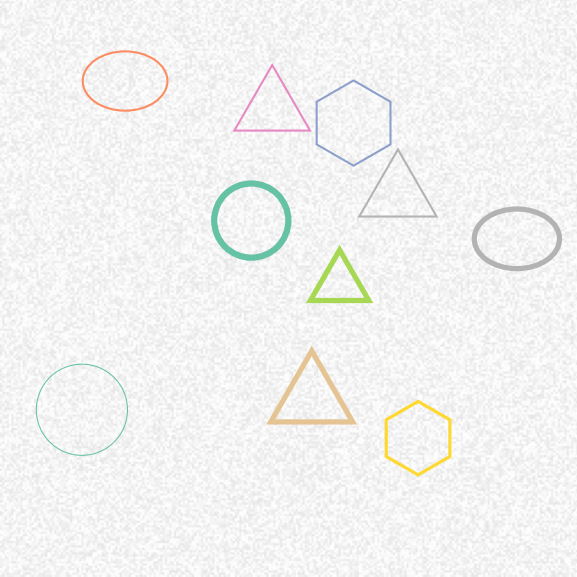[{"shape": "circle", "thickness": 0.5, "radius": 0.39, "center": [0.142, 0.29]}, {"shape": "circle", "thickness": 3, "radius": 0.32, "center": [0.435, 0.617]}, {"shape": "oval", "thickness": 1, "radius": 0.37, "center": [0.217, 0.859]}, {"shape": "hexagon", "thickness": 1, "radius": 0.37, "center": [0.612, 0.786]}, {"shape": "triangle", "thickness": 1, "radius": 0.38, "center": [0.471, 0.811]}, {"shape": "triangle", "thickness": 2.5, "radius": 0.29, "center": [0.588, 0.508]}, {"shape": "hexagon", "thickness": 1.5, "radius": 0.32, "center": [0.724, 0.24]}, {"shape": "triangle", "thickness": 2.5, "radius": 0.41, "center": [0.54, 0.31]}, {"shape": "triangle", "thickness": 1, "radius": 0.39, "center": [0.689, 0.663]}, {"shape": "oval", "thickness": 2.5, "radius": 0.37, "center": [0.895, 0.586]}]